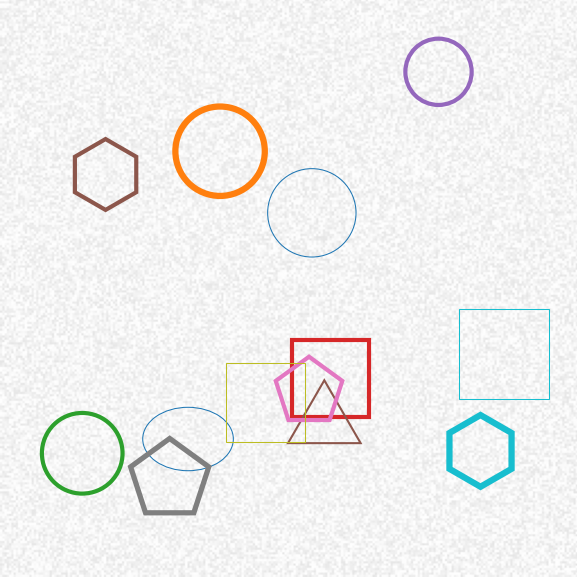[{"shape": "circle", "thickness": 0.5, "radius": 0.38, "center": [0.54, 0.631]}, {"shape": "oval", "thickness": 0.5, "radius": 0.39, "center": [0.326, 0.239]}, {"shape": "circle", "thickness": 3, "radius": 0.39, "center": [0.381, 0.737]}, {"shape": "circle", "thickness": 2, "radius": 0.35, "center": [0.142, 0.214]}, {"shape": "square", "thickness": 2, "radius": 0.34, "center": [0.572, 0.344]}, {"shape": "circle", "thickness": 2, "radius": 0.29, "center": [0.759, 0.875]}, {"shape": "triangle", "thickness": 1, "radius": 0.36, "center": [0.562, 0.268]}, {"shape": "hexagon", "thickness": 2, "radius": 0.31, "center": [0.183, 0.697]}, {"shape": "pentagon", "thickness": 2, "radius": 0.3, "center": [0.535, 0.321]}, {"shape": "pentagon", "thickness": 2.5, "radius": 0.36, "center": [0.294, 0.169]}, {"shape": "square", "thickness": 0.5, "radius": 0.34, "center": [0.46, 0.302]}, {"shape": "hexagon", "thickness": 3, "radius": 0.31, "center": [0.832, 0.218]}, {"shape": "square", "thickness": 0.5, "radius": 0.39, "center": [0.873, 0.387]}]